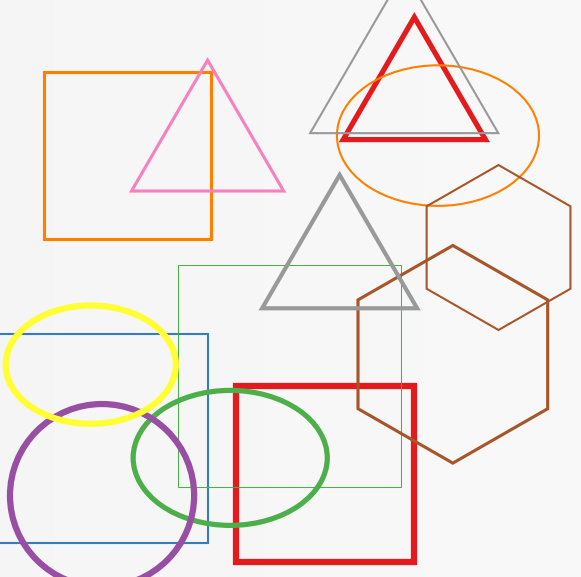[{"shape": "triangle", "thickness": 2.5, "radius": 0.71, "center": [0.713, 0.828]}, {"shape": "square", "thickness": 3, "radius": 0.76, "center": [0.559, 0.178]}, {"shape": "square", "thickness": 1, "radius": 0.9, "center": [0.177, 0.24]}, {"shape": "oval", "thickness": 2.5, "radius": 0.83, "center": [0.396, 0.206]}, {"shape": "square", "thickness": 0.5, "radius": 0.96, "center": [0.498, 0.348]}, {"shape": "circle", "thickness": 3, "radius": 0.79, "center": [0.176, 0.141]}, {"shape": "oval", "thickness": 1, "radius": 0.87, "center": [0.754, 0.764]}, {"shape": "square", "thickness": 1.5, "radius": 0.72, "center": [0.22, 0.73]}, {"shape": "oval", "thickness": 3, "radius": 0.73, "center": [0.156, 0.368]}, {"shape": "hexagon", "thickness": 1, "radius": 0.71, "center": [0.858, 0.571]}, {"shape": "hexagon", "thickness": 1.5, "radius": 0.94, "center": [0.779, 0.386]}, {"shape": "triangle", "thickness": 1.5, "radius": 0.76, "center": [0.357, 0.744]}, {"shape": "triangle", "thickness": 2, "radius": 0.77, "center": [0.584, 0.542]}, {"shape": "triangle", "thickness": 1, "radius": 0.93, "center": [0.695, 0.862]}]